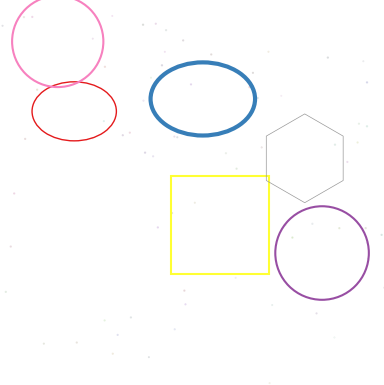[{"shape": "oval", "thickness": 1, "radius": 0.55, "center": [0.193, 0.711]}, {"shape": "oval", "thickness": 3, "radius": 0.68, "center": [0.527, 0.743]}, {"shape": "circle", "thickness": 1.5, "radius": 0.61, "center": [0.837, 0.343]}, {"shape": "square", "thickness": 1.5, "radius": 0.63, "center": [0.572, 0.416]}, {"shape": "circle", "thickness": 1.5, "radius": 0.59, "center": [0.15, 0.892]}, {"shape": "hexagon", "thickness": 0.5, "radius": 0.58, "center": [0.791, 0.589]}]